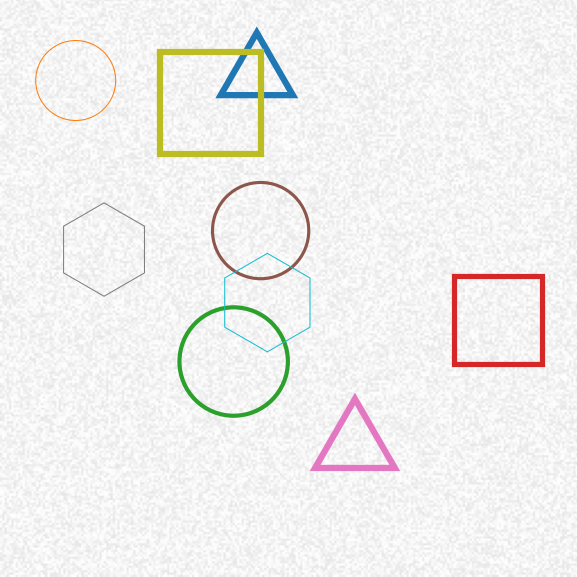[{"shape": "triangle", "thickness": 3, "radius": 0.36, "center": [0.445, 0.87]}, {"shape": "circle", "thickness": 0.5, "radius": 0.35, "center": [0.131, 0.86]}, {"shape": "circle", "thickness": 2, "radius": 0.47, "center": [0.405, 0.373]}, {"shape": "square", "thickness": 2.5, "radius": 0.38, "center": [0.863, 0.445]}, {"shape": "circle", "thickness": 1.5, "radius": 0.42, "center": [0.451, 0.6]}, {"shape": "triangle", "thickness": 3, "radius": 0.4, "center": [0.615, 0.229]}, {"shape": "hexagon", "thickness": 0.5, "radius": 0.4, "center": [0.18, 0.567]}, {"shape": "square", "thickness": 3, "radius": 0.44, "center": [0.365, 0.821]}, {"shape": "hexagon", "thickness": 0.5, "radius": 0.43, "center": [0.463, 0.475]}]